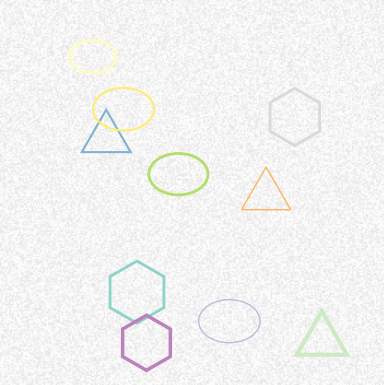[{"shape": "hexagon", "thickness": 2, "radius": 0.4, "center": [0.356, 0.241]}, {"shape": "oval", "thickness": 1.5, "radius": 0.3, "center": [0.242, 0.853]}, {"shape": "oval", "thickness": 1, "radius": 0.4, "center": [0.596, 0.166]}, {"shape": "triangle", "thickness": 1.5, "radius": 0.37, "center": [0.276, 0.642]}, {"shape": "triangle", "thickness": 1, "radius": 0.37, "center": [0.691, 0.492]}, {"shape": "oval", "thickness": 2, "radius": 0.38, "center": [0.463, 0.548]}, {"shape": "hexagon", "thickness": 2, "radius": 0.37, "center": [0.766, 0.696]}, {"shape": "hexagon", "thickness": 2.5, "radius": 0.36, "center": [0.38, 0.11]}, {"shape": "triangle", "thickness": 3, "radius": 0.38, "center": [0.836, 0.116]}, {"shape": "oval", "thickness": 1.5, "radius": 0.4, "center": [0.321, 0.716]}]